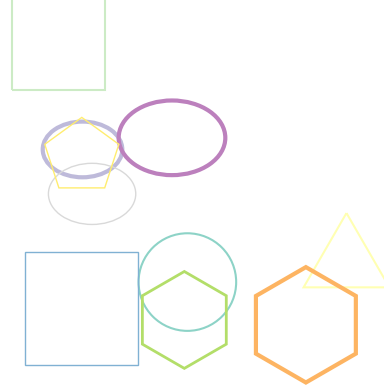[{"shape": "circle", "thickness": 1.5, "radius": 0.63, "center": [0.487, 0.267]}, {"shape": "triangle", "thickness": 1.5, "radius": 0.64, "center": [0.9, 0.318]}, {"shape": "oval", "thickness": 3, "radius": 0.52, "center": [0.214, 0.612]}, {"shape": "square", "thickness": 1, "radius": 0.73, "center": [0.212, 0.199]}, {"shape": "hexagon", "thickness": 3, "radius": 0.75, "center": [0.795, 0.156]}, {"shape": "hexagon", "thickness": 2, "radius": 0.63, "center": [0.479, 0.169]}, {"shape": "oval", "thickness": 1, "radius": 0.57, "center": [0.239, 0.496]}, {"shape": "oval", "thickness": 3, "radius": 0.69, "center": [0.447, 0.642]}, {"shape": "square", "thickness": 1.5, "radius": 0.61, "center": [0.152, 0.889]}, {"shape": "pentagon", "thickness": 1, "radius": 0.51, "center": [0.212, 0.594]}]